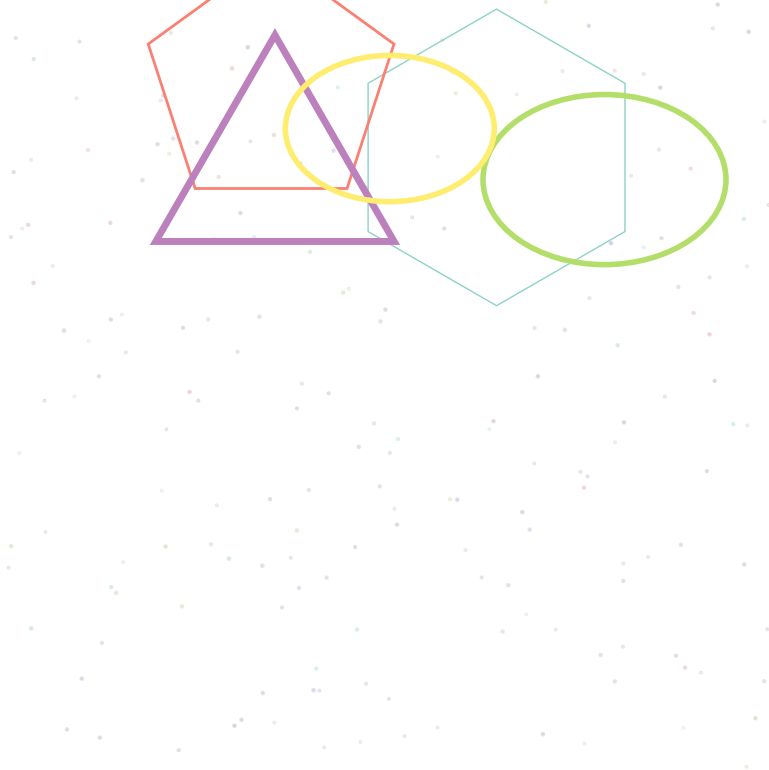[{"shape": "hexagon", "thickness": 0.5, "radius": 0.96, "center": [0.645, 0.796]}, {"shape": "pentagon", "thickness": 1, "radius": 0.84, "center": [0.352, 0.891]}, {"shape": "oval", "thickness": 2, "radius": 0.79, "center": [0.785, 0.767]}, {"shape": "triangle", "thickness": 2.5, "radius": 0.89, "center": [0.357, 0.776]}, {"shape": "oval", "thickness": 2, "radius": 0.68, "center": [0.506, 0.833]}]